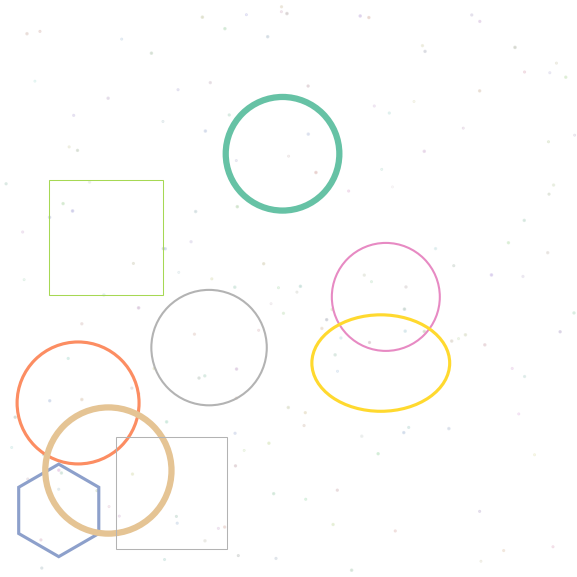[{"shape": "circle", "thickness": 3, "radius": 0.49, "center": [0.489, 0.733]}, {"shape": "circle", "thickness": 1.5, "radius": 0.53, "center": [0.135, 0.301]}, {"shape": "hexagon", "thickness": 1.5, "radius": 0.4, "center": [0.102, 0.115]}, {"shape": "circle", "thickness": 1, "radius": 0.47, "center": [0.668, 0.485]}, {"shape": "square", "thickness": 0.5, "radius": 0.49, "center": [0.183, 0.588]}, {"shape": "oval", "thickness": 1.5, "radius": 0.6, "center": [0.659, 0.37]}, {"shape": "circle", "thickness": 3, "radius": 0.55, "center": [0.188, 0.184]}, {"shape": "circle", "thickness": 1, "radius": 0.5, "center": [0.362, 0.397]}, {"shape": "square", "thickness": 0.5, "radius": 0.48, "center": [0.296, 0.145]}]